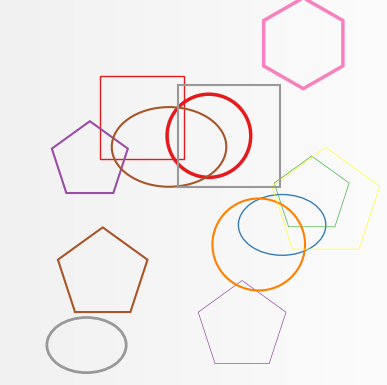[{"shape": "circle", "thickness": 2.5, "radius": 0.54, "center": [0.539, 0.647]}, {"shape": "square", "thickness": 1, "radius": 0.54, "center": [0.366, 0.695]}, {"shape": "oval", "thickness": 1, "radius": 0.56, "center": [0.728, 0.416]}, {"shape": "pentagon", "thickness": 0.5, "radius": 0.51, "center": [0.804, 0.493]}, {"shape": "pentagon", "thickness": 0.5, "radius": 0.6, "center": [0.625, 0.152]}, {"shape": "pentagon", "thickness": 1.5, "radius": 0.52, "center": [0.232, 0.582]}, {"shape": "circle", "thickness": 1.5, "radius": 0.6, "center": [0.668, 0.365]}, {"shape": "pentagon", "thickness": 0.5, "radius": 0.73, "center": [0.841, 0.471]}, {"shape": "pentagon", "thickness": 1.5, "radius": 0.61, "center": [0.265, 0.288]}, {"shape": "oval", "thickness": 1.5, "radius": 0.74, "center": [0.436, 0.618]}, {"shape": "hexagon", "thickness": 2.5, "radius": 0.59, "center": [0.783, 0.888]}, {"shape": "oval", "thickness": 2, "radius": 0.51, "center": [0.223, 0.104]}, {"shape": "square", "thickness": 1.5, "radius": 0.66, "center": [0.591, 0.647]}]